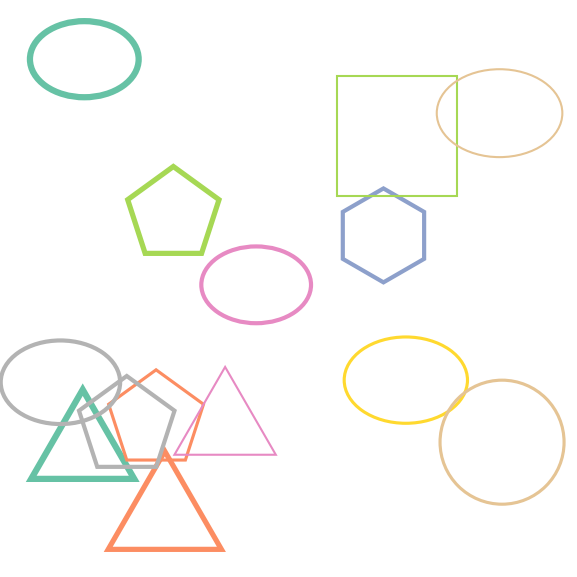[{"shape": "oval", "thickness": 3, "radius": 0.47, "center": [0.146, 0.897]}, {"shape": "triangle", "thickness": 3, "radius": 0.52, "center": [0.143, 0.221]}, {"shape": "pentagon", "thickness": 1.5, "radius": 0.43, "center": [0.27, 0.272]}, {"shape": "triangle", "thickness": 2.5, "radius": 0.57, "center": [0.285, 0.104]}, {"shape": "hexagon", "thickness": 2, "radius": 0.41, "center": [0.664, 0.592]}, {"shape": "triangle", "thickness": 1, "radius": 0.51, "center": [0.39, 0.262]}, {"shape": "oval", "thickness": 2, "radius": 0.47, "center": [0.444, 0.506]}, {"shape": "square", "thickness": 1, "radius": 0.52, "center": [0.688, 0.763]}, {"shape": "pentagon", "thickness": 2.5, "radius": 0.42, "center": [0.3, 0.628]}, {"shape": "oval", "thickness": 1.5, "radius": 0.53, "center": [0.703, 0.341]}, {"shape": "oval", "thickness": 1, "radius": 0.54, "center": [0.865, 0.803]}, {"shape": "circle", "thickness": 1.5, "radius": 0.54, "center": [0.869, 0.233]}, {"shape": "pentagon", "thickness": 2, "radius": 0.43, "center": [0.219, 0.261]}, {"shape": "oval", "thickness": 2, "radius": 0.52, "center": [0.105, 0.337]}]